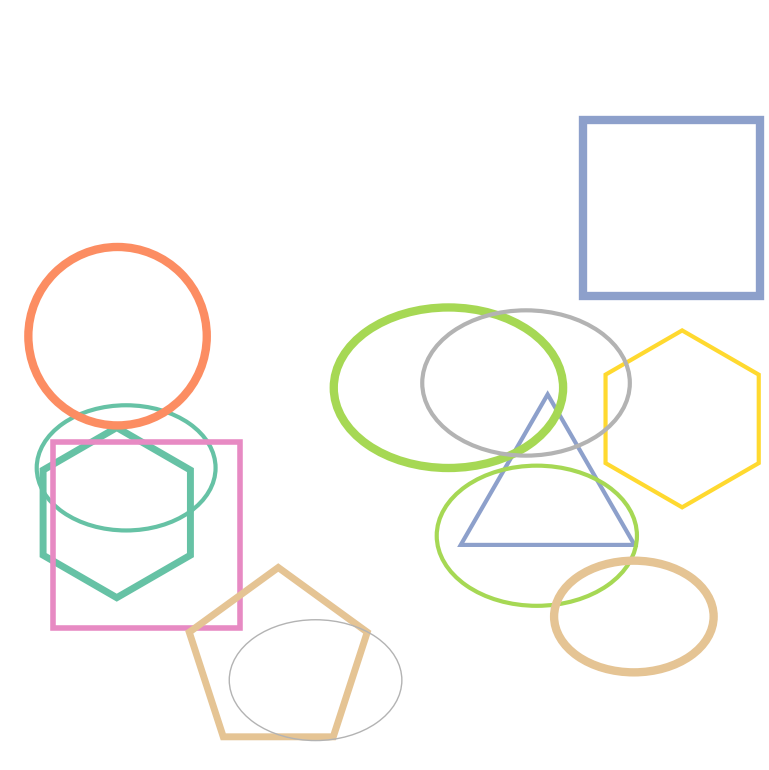[{"shape": "oval", "thickness": 1.5, "radius": 0.58, "center": [0.164, 0.392]}, {"shape": "hexagon", "thickness": 2.5, "radius": 0.55, "center": [0.152, 0.334]}, {"shape": "circle", "thickness": 3, "radius": 0.58, "center": [0.153, 0.563]}, {"shape": "triangle", "thickness": 1.5, "radius": 0.65, "center": [0.711, 0.357]}, {"shape": "square", "thickness": 3, "radius": 0.57, "center": [0.872, 0.73]}, {"shape": "square", "thickness": 2, "radius": 0.6, "center": [0.19, 0.305]}, {"shape": "oval", "thickness": 3, "radius": 0.74, "center": [0.582, 0.496]}, {"shape": "oval", "thickness": 1.5, "radius": 0.65, "center": [0.697, 0.304]}, {"shape": "hexagon", "thickness": 1.5, "radius": 0.57, "center": [0.886, 0.456]}, {"shape": "pentagon", "thickness": 2.5, "radius": 0.61, "center": [0.361, 0.141]}, {"shape": "oval", "thickness": 3, "radius": 0.52, "center": [0.823, 0.199]}, {"shape": "oval", "thickness": 1.5, "radius": 0.67, "center": [0.683, 0.503]}, {"shape": "oval", "thickness": 0.5, "radius": 0.56, "center": [0.41, 0.117]}]